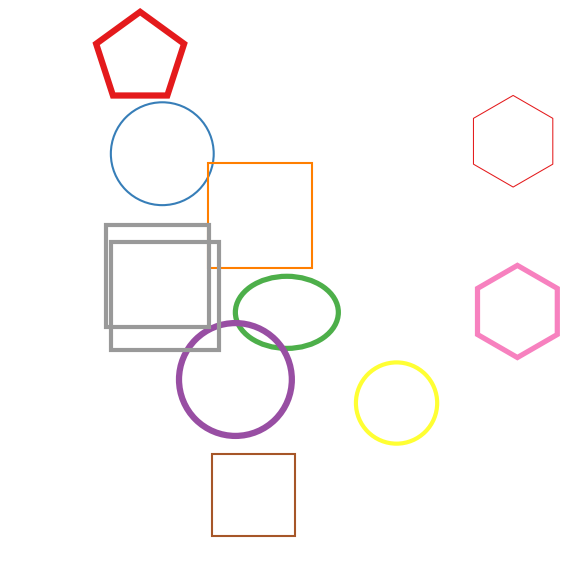[{"shape": "hexagon", "thickness": 0.5, "radius": 0.4, "center": [0.889, 0.755]}, {"shape": "pentagon", "thickness": 3, "radius": 0.4, "center": [0.243, 0.899]}, {"shape": "circle", "thickness": 1, "radius": 0.45, "center": [0.281, 0.733]}, {"shape": "oval", "thickness": 2.5, "radius": 0.45, "center": [0.497, 0.458]}, {"shape": "circle", "thickness": 3, "radius": 0.49, "center": [0.408, 0.342]}, {"shape": "square", "thickness": 1, "radius": 0.45, "center": [0.451, 0.626]}, {"shape": "circle", "thickness": 2, "radius": 0.35, "center": [0.687, 0.301]}, {"shape": "square", "thickness": 1, "radius": 0.36, "center": [0.439, 0.143]}, {"shape": "hexagon", "thickness": 2.5, "radius": 0.4, "center": [0.896, 0.46]}, {"shape": "square", "thickness": 2, "radius": 0.44, "center": [0.273, 0.521]}, {"shape": "square", "thickness": 2, "radius": 0.47, "center": [0.285, 0.487]}]